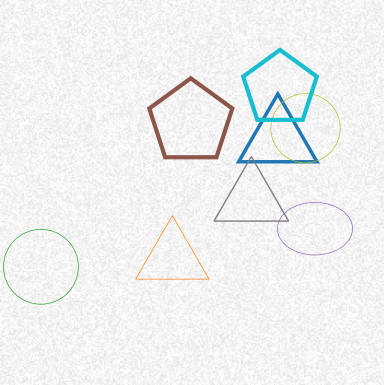[{"shape": "triangle", "thickness": 2.5, "radius": 0.59, "center": [0.722, 0.639]}, {"shape": "triangle", "thickness": 0.5, "radius": 0.55, "center": [0.448, 0.33]}, {"shape": "circle", "thickness": 0.5, "radius": 0.49, "center": [0.106, 0.307]}, {"shape": "oval", "thickness": 0.5, "radius": 0.49, "center": [0.818, 0.406]}, {"shape": "pentagon", "thickness": 3, "radius": 0.57, "center": [0.496, 0.683]}, {"shape": "triangle", "thickness": 1, "radius": 0.56, "center": [0.653, 0.482]}, {"shape": "circle", "thickness": 0.5, "radius": 0.45, "center": [0.794, 0.667]}, {"shape": "pentagon", "thickness": 3, "radius": 0.5, "center": [0.727, 0.77]}]